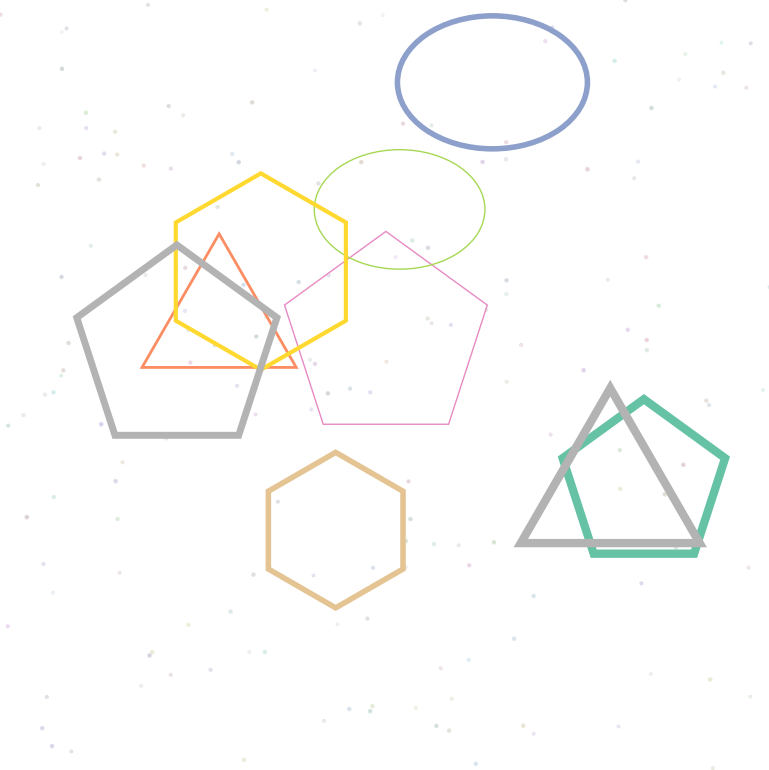[{"shape": "pentagon", "thickness": 3, "radius": 0.55, "center": [0.836, 0.371]}, {"shape": "triangle", "thickness": 1, "radius": 0.58, "center": [0.285, 0.581]}, {"shape": "oval", "thickness": 2, "radius": 0.62, "center": [0.64, 0.893]}, {"shape": "pentagon", "thickness": 0.5, "radius": 0.69, "center": [0.501, 0.561]}, {"shape": "oval", "thickness": 0.5, "radius": 0.55, "center": [0.519, 0.728]}, {"shape": "hexagon", "thickness": 1.5, "radius": 0.64, "center": [0.339, 0.647]}, {"shape": "hexagon", "thickness": 2, "radius": 0.5, "center": [0.436, 0.312]}, {"shape": "pentagon", "thickness": 2.5, "radius": 0.68, "center": [0.23, 0.545]}, {"shape": "triangle", "thickness": 3, "radius": 0.67, "center": [0.793, 0.362]}]